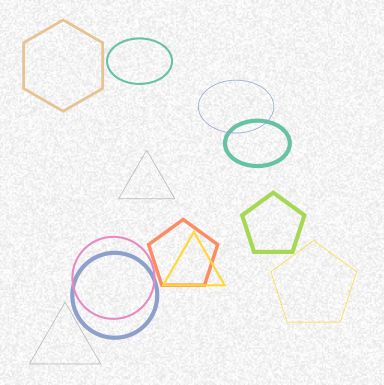[{"shape": "oval", "thickness": 1.5, "radius": 0.42, "center": [0.362, 0.841]}, {"shape": "oval", "thickness": 3, "radius": 0.42, "center": [0.669, 0.628]}, {"shape": "pentagon", "thickness": 2.5, "radius": 0.47, "center": [0.476, 0.336]}, {"shape": "oval", "thickness": 0.5, "radius": 0.49, "center": [0.613, 0.723]}, {"shape": "circle", "thickness": 3, "radius": 0.55, "center": [0.298, 0.233]}, {"shape": "circle", "thickness": 1.5, "radius": 0.53, "center": [0.295, 0.278]}, {"shape": "pentagon", "thickness": 3, "radius": 0.43, "center": [0.71, 0.415]}, {"shape": "pentagon", "thickness": 0.5, "radius": 0.59, "center": [0.815, 0.258]}, {"shape": "triangle", "thickness": 1.5, "radius": 0.46, "center": [0.504, 0.305]}, {"shape": "hexagon", "thickness": 2, "radius": 0.59, "center": [0.164, 0.83]}, {"shape": "triangle", "thickness": 0.5, "radius": 0.42, "center": [0.381, 0.526]}, {"shape": "triangle", "thickness": 0.5, "radius": 0.54, "center": [0.169, 0.108]}]